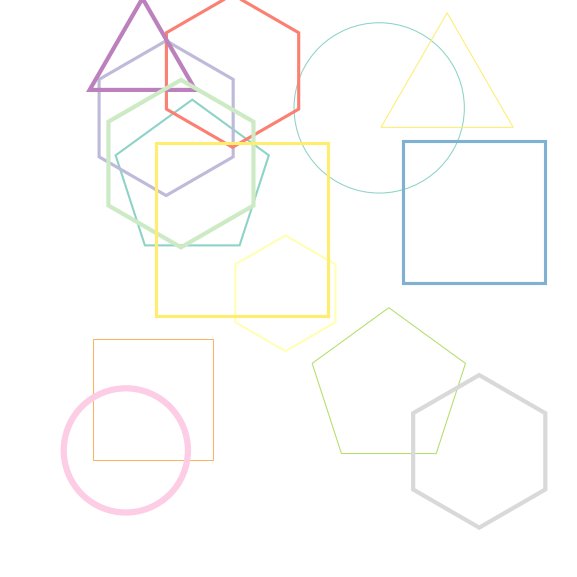[{"shape": "pentagon", "thickness": 1, "radius": 0.7, "center": [0.333, 0.687]}, {"shape": "circle", "thickness": 0.5, "radius": 0.74, "center": [0.657, 0.812]}, {"shape": "hexagon", "thickness": 1, "radius": 0.5, "center": [0.494, 0.491]}, {"shape": "hexagon", "thickness": 1.5, "radius": 0.67, "center": [0.288, 0.795]}, {"shape": "hexagon", "thickness": 1.5, "radius": 0.66, "center": [0.403, 0.876]}, {"shape": "square", "thickness": 1.5, "radius": 0.62, "center": [0.821, 0.632]}, {"shape": "square", "thickness": 0.5, "radius": 0.52, "center": [0.265, 0.308]}, {"shape": "pentagon", "thickness": 0.5, "radius": 0.7, "center": [0.673, 0.327]}, {"shape": "circle", "thickness": 3, "radius": 0.54, "center": [0.218, 0.219]}, {"shape": "hexagon", "thickness": 2, "radius": 0.66, "center": [0.83, 0.218]}, {"shape": "triangle", "thickness": 2, "radius": 0.53, "center": [0.247, 0.896]}, {"shape": "hexagon", "thickness": 2, "radius": 0.73, "center": [0.313, 0.716]}, {"shape": "square", "thickness": 1.5, "radius": 0.75, "center": [0.419, 0.602]}, {"shape": "triangle", "thickness": 0.5, "radius": 0.66, "center": [0.774, 0.845]}]